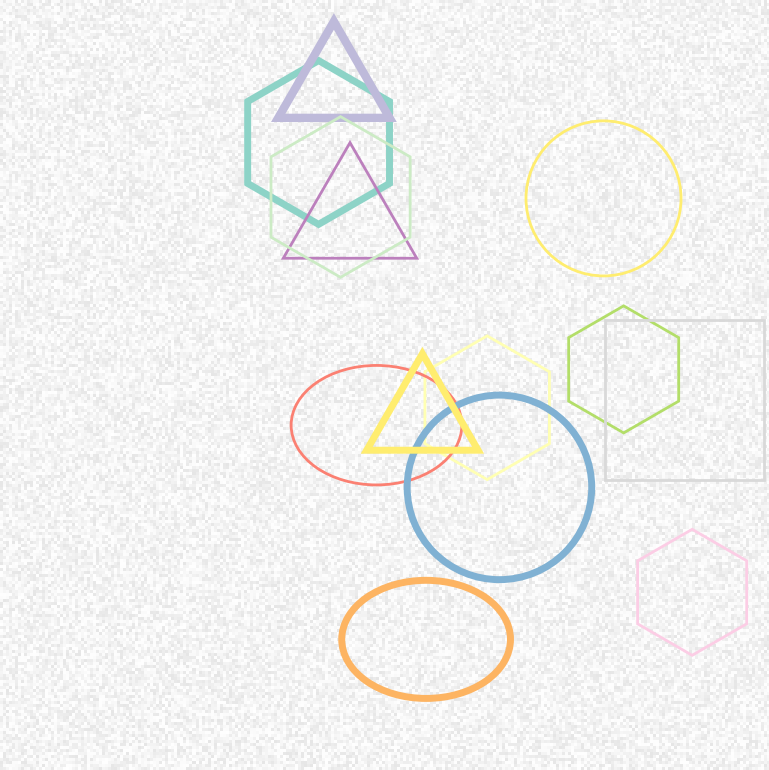[{"shape": "hexagon", "thickness": 2.5, "radius": 0.53, "center": [0.414, 0.815]}, {"shape": "hexagon", "thickness": 1, "radius": 0.47, "center": [0.633, 0.47]}, {"shape": "triangle", "thickness": 3, "radius": 0.42, "center": [0.434, 0.889]}, {"shape": "oval", "thickness": 1, "radius": 0.55, "center": [0.489, 0.448]}, {"shape": "circle", "thickness": 2.5, "radius": 0.6, "center": [0.649, 0.367]}, {"shape": "oval", "thickness": 2.5, "radius": 0.55, "center": [0.553, 0.17]}, {"shape": "hexagon", "thickness": 1, "radius": 0.41, "center": [0.81, 0.52]}, {"shape": "hexagon", "thickness": 1, "radius": 0.41, "center": [0.899, 0.231]}, {"shape": "square", "thickness": 1, "radius": 0.52, "center": [0.889, 0.48]}, {"shape": "triangle", "thickness": 1, "radius": 0.5, "center": [0.455, 0.715]}, {"shape": "hexagon", "thickness": 1, "radius": 0.52, "center": [0.442, 0.744]}, {"shape": "triangle", "thickness": 2.5, "radius": 0.42, "center": [0.549, 0.457]}, {"shape": "circle", "thickness": 1, "radius": 0.5, "center": [0.784, 0.742]}]